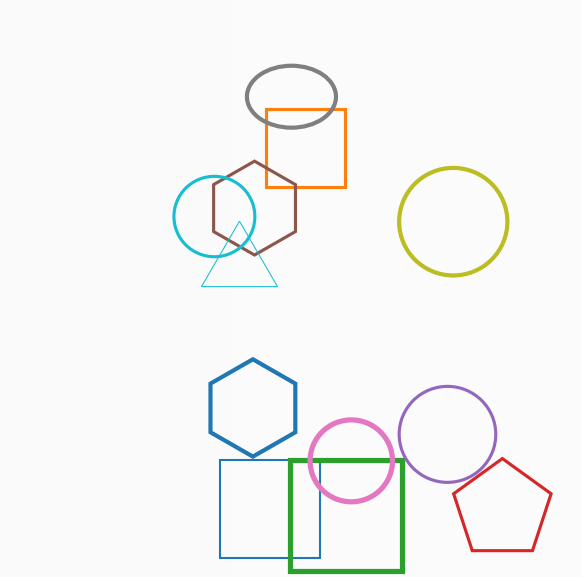[{"shape": "hexagon", "thickness": 2, "radius": 0.42, "center": [0.435, 0.293]}, {"shape": "square", "thickness": 1, "radius": 0.43, "center": [0.465, 0.118]}, {"shape": "square", "thickness": 1.5, "radius": 0.34, "center": [0.526, 0.743]}, {"shape": "square", "thickness": 2.5, "radius": 0.48, "center": [0.595, 0.106]}, {"shape": "pentagon", "thickness": 1.5, "radius": 0.44, "center": [0.864, 0.117]}, {"shape": "circle", "thickness": 1.5, "radius": 0.42, "center": [0.77, 0.247]}, {"shape": "hexagon", "thickness": 1.5, "radius": 0.41, "center": [0.438, 0.639]}, {"shape": "circle", "thickness": 2.5, "radius": 0.35, "center": [0.604, 0.201]}, {"shape": "oval", "thickness": 2, "radius": 0.38, "center": [0.501, 0.832]}, {"shape": "circle", "thickness": 2, "radius": 0.47, "center": [0.78, 0.615]}, {"shape": "triangle", "thickness": 0.5, "radius": 0.38, "center": [0.412, 0.541]}, {"shape": "circle", "thickness": 1.5, "radius": 0.35, "center": [0.369, 0.624]}]